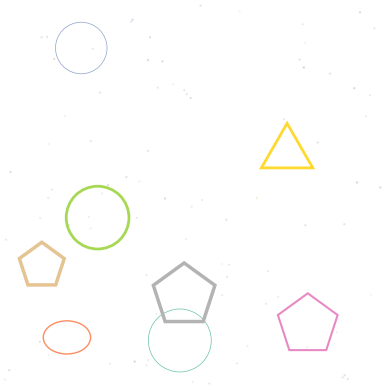[{"shape": "circle", "thickness": 0.5, "radius": 0.41, "center": [0.467, 0.116]}, {"shape": "oval", "thickness": 1, "radius": 0.31, "center": [0.174, 0.124]}, {"shape": "circle", "thickness": 0.5, "radius": 0.33, "center": [0.211, 0.875]}, {"shape": "pentagon", "thickness": 1.5, "radius": 0.41, "center": [0.799, 0.157]}, {"shape": "circle", "thickness": 2, "radius": 0.41, "center": [0.253, 0.435]}, {"shape": "triangle", "thickness": 2, "radius": 0.39, "center": [0.746, 0.602]}, {"shape": "pentagon", "thickness": 2.5, "radius": 0.31, "center": [0.109, 0.31]}, {"shape": "pentagon", "thickness": 2.5, "radius": 0.42, "center": [0.478, 0.233]}]